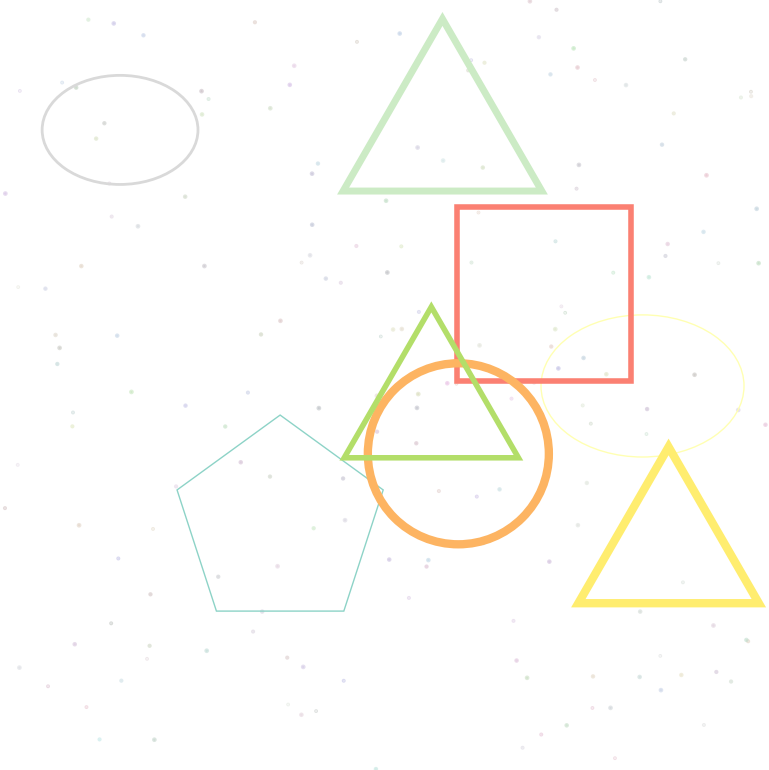[{"shape": "pentagon", "thickness": 0.5, "radius": 0.7, "center": [0.364, 0.32]}, {"shape": "oval", "thickness": 0.5, "radius": 0.66, "center": [0.834, 0.499]}, {"shape": "square", "thickness": 2, "radius": 0.57, "center": [0.706, 0.618]}, {"shape": "circle", "thickness": 3, "radius": 0.59, "center": [0.595, 0.411]}, {"shape": "triangle", "thickness": 2, "radius": 0.65, "center": [0.56, 0.471]}, {"shape": "oval", "thickness": 1, "radius": 0.51, "center": [0.156, 0.831]}, {"shape": "triangle", "thickness": 2.5, "radius": 0.75, "center": [0.575, 0.826]}, {"shape": "triangle", "thickness": 3, "radius": 0.68, "center": [0.868, 0.284]}]